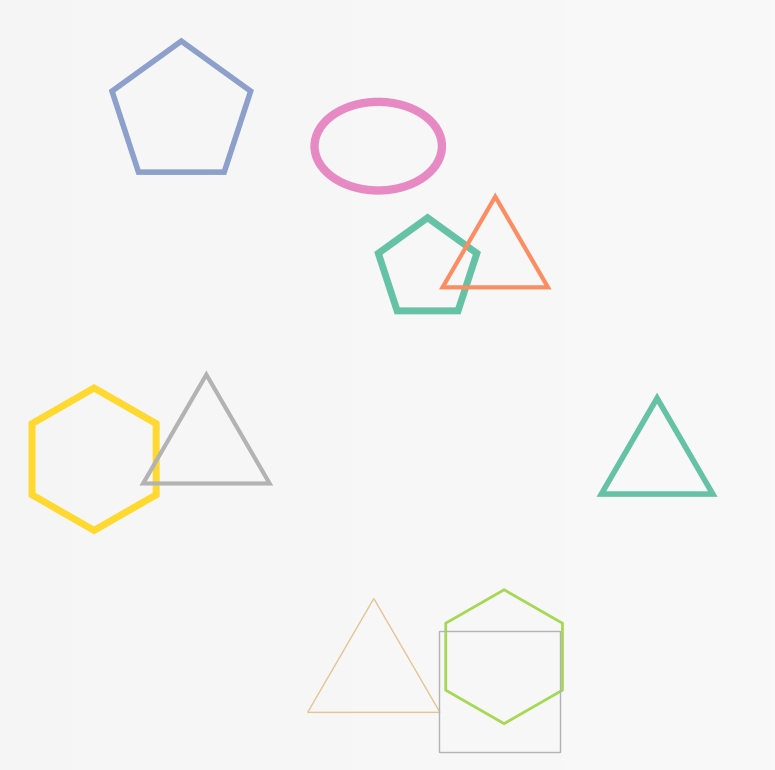[{"shape": "pentagon", "thickness": 2.5, "radius": 0.33, "center": [0.552, 0.65]}, {"shape": "triangle", "thickness": 2, "radius": 0.42, "center": [0.848, 0.4]}, {"shape": "triangle", "thickness": 1.5, "radius": 0.39, "center": [0.639, 0.666]}, {"shape": "pentagon", "thickness": 2, "radius": 0.47, "center": [0.234, 0.853]}, {"shape": "oval", "thickness": 3, "radius": 0.41, "center": [0.488, 0.81]}, {"shape": "hexagon", "thickness": 1, "radius": 0.43, "center": [0.65, 0.147]}, {"shape": "hexagon", "thickness": 2.5, "radius": 0.46, "center": [0.121, 0.404]}, {"shape": "triangle", "thickness": 0.5, "radius": 0.49, "center": [0.482, 0.124]}, {"shape": "triangle", "thickness": 1.5, "radius": 0.47, "center": [0.266, 0.419]}, {"shape": "square", "thickness": 0.5, "radius": 0.39, "center": [0.645, 0.102]}]